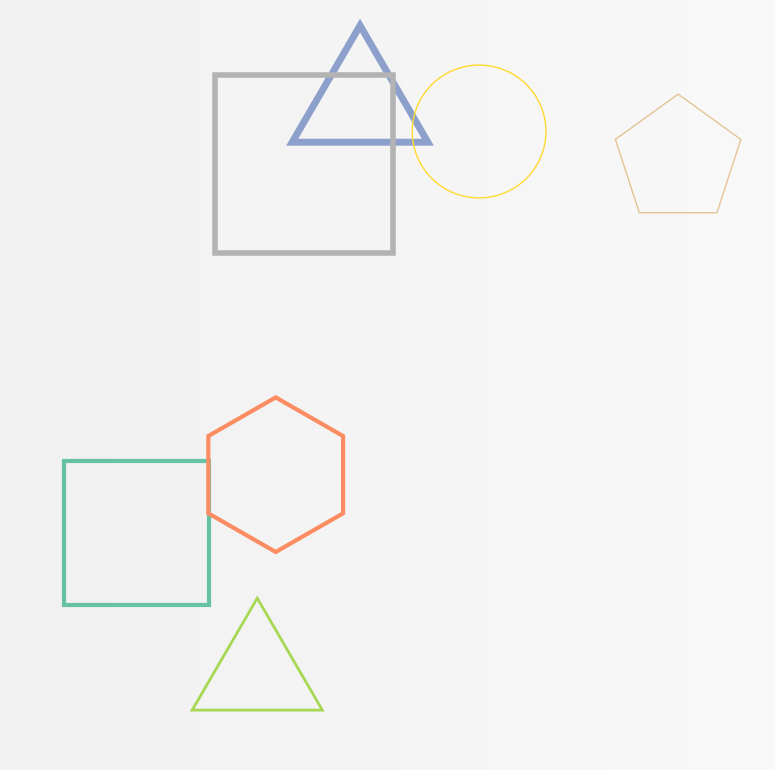[{"shape": "square", "thickness": 1.5, "radius": 0.47, "center": [0.176, 0.308]}, {"shape": "hexagon", "thickness": 1.5, "radius": 0.5, "center": [0.356, 0.384]}, {"shape": "triangle", "thickness": 2.5, "radius": 0.51, "center": [0.465, 0.866]}, {"shape": "triangle", "thickness": 1, "radius": 0.48, "center": [0.332, 0.126]}, {"shape": "circle", "thickness": 0.5, "radius": 0.43, "center": [0.618, 0.829]}, {"shape": "pentagon", "thickness": 0.5, "radius": 0.43, "center": [0.875, 0.793]}, {"shape": "square", "thickness": 2, "radius": 0.58, "center": [0.392, 0.787]}]